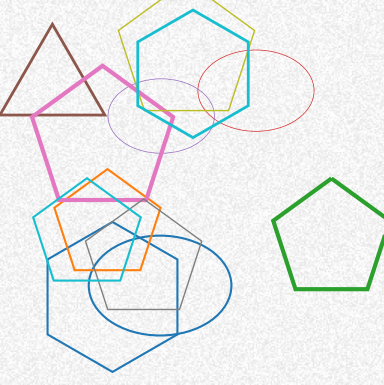[{"shape": "hexagon", "thickness": 1.5, "radius": 0.97, "center": [0.292, 0.229]}, {"shape": "oval", "thickness": 1.5, "radius": 0.93, "center": [0.416, 0.258]}, {"shape": "pentagon", "thickness": 1.5, "radius": 0.73, "center": [0.279, 0.416]}, {"shape": "pentagon", "thickness": 3, "radius": 0.79, "center": [0.861, 0.377]}, {"shape": "oval", "thickness": 0.5, "radius": 0.75, "center": [0.665, 0.765]}, {"shape": "oval", "thickness": 0.5, "radius": 0.69, "center": [0.419, 0.699]}, {"shape": "triangle", "thickness": 2, "radius": 0.79, "center": [0.136, 0.78]}, {"shape": "pentagon", "thickness": 3, "radius": 0.96, "center": [0.266, 0.636]}, {"shape": "pentagon", "thickness": 1, "radius": 0.79, "center": [0.373, 0.325]}, {"shape": "pentagon", "thickness": 1, "radius": 0.93, "center": [0.484, 0.863]}, {"shape": "pentagon", "thickness": 1.5, "radius": 0.73, "center": [0.226, 0.39]}, {"shape": "hexagon", "thickness": 2, "radius": 0.83, "center": [0.501, 0.808]}]